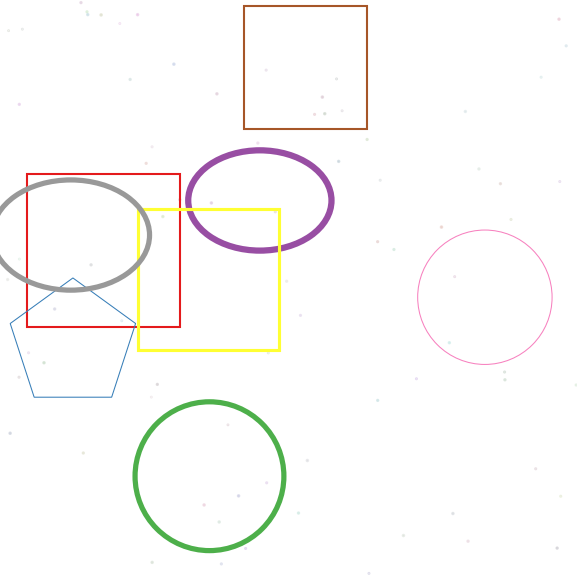[{"shape": "square", "thickness": 1, "radius": 0.66, "center": [0.179, 0.566]}, {"shape": "pentagon", "thickness": 0.5, "radius": 0.57, "center": [0.126, 0.404]}, {"shape": "circle", "thickness": 2.5, "radius": 0.64, "center": [0.363, 0.175]}, {"shape": "oval", "thickness": 3, "radius": 0.62, "center": [0.45, 0.652]}, {"shape": "square", "thickness": 1.5, "radius": 0.61, "center": [0.361, 0.515]}, {"shape": "square", "thickness": 1, "radius": 0.53, "center": [0.528, 0.882]}, {"shape": "circle", "thickness": 0.5, "radius": 0.58, "center": [0.84, 0.484]}, {"shape": "oval", "thickness": 2.5, "radius": 0.68, "center": [0.123, 0.592]}]